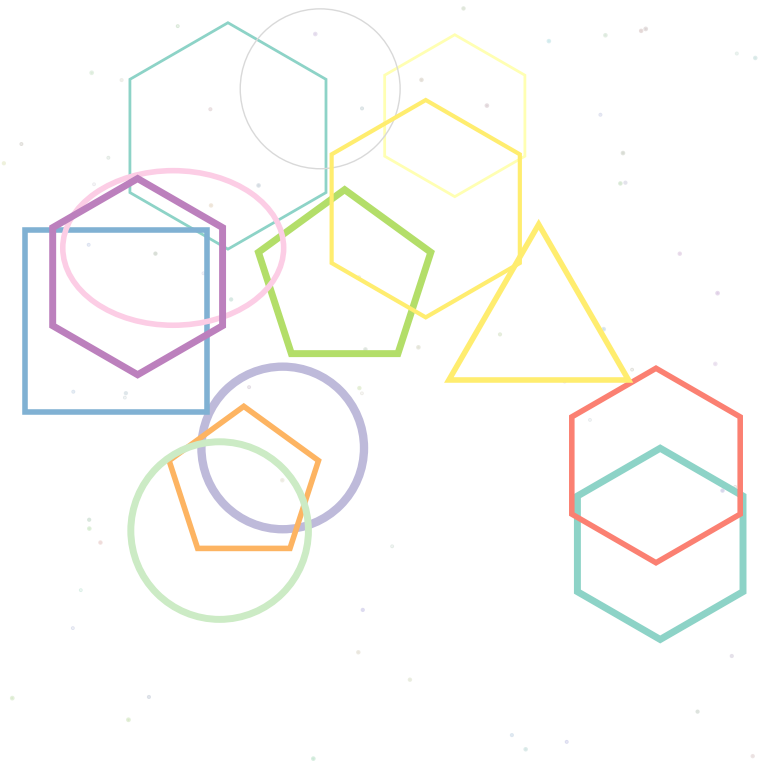[{"shape": "hexagon", "thickness": 2.5, "radius": 0.62, "center": [0.857, 0.294]}, {"shape": "hexagon", "thickness": 1, "radius": 0.74, "center": [0.296, 0.823]}, {"shape": "hexagon", "thickness": 1, "radius": 0.53, "center": [0.591, 0.85]}, {"shape": "circle", "thickness": 3, "radius": 0.53, "center": [0.367, 0.418]}, {"shape": "hexagon", "thickness": 2, "radius": 0.63, "center": [0.852, 0.395]}, {"shape": "square", "thickness": 2, "radius": 0.59, "center": [0.151, 0.583]}, {"shape": "pentagon", "thickness": 2, "radius": 0.51, "center": [0.317, 0.37]}, {"shape": "pentagon", "thickness": 2.5, "radius": 0.59, "center": [0.448, 0.636]}, {"shape": "oval", "thickness": 2, "radius": 0.72, "center": [0.225, 0.678]}, {"shape": "circle", "thickness": 0.5, "radius": 0.52, "center": [0.416, 0.885]}, {"shape": "hexagon", "thickness": 2.5, "radius": 0.64, "center": [0.179, 0.641]}, {"shape": "circle", "thickness": 2.5, "radius": 0.58, "center": [0.285, 0.311]}, {"shape": "hexagon", "thickness": 1.5, "radius": 0.71, "center": [0.553, 0.729]}, {"shape": "triangle", "thickness": 2, "radius": 0.67, "center": [0.7, 0.574]}]